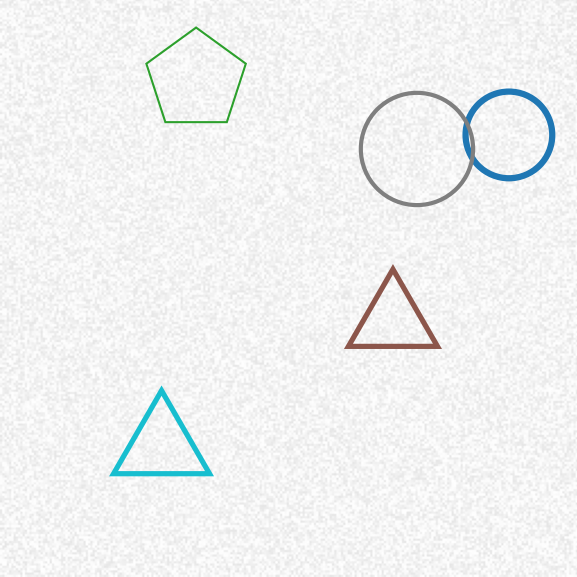[{"shape": "circle", "thickness": 3, "radius": 0.38, "center": [0.881, 0.766]}, {"shape": "pentagon", "thickness": 1, "radius": 0.45, "center": [0.34, 0.861]}, {"shape": "triangle", "thickness": 2.5, "radius": 0.45, "center": [0.68, 0.444]}, {"shape": "circle", "thickness": 2, "radius": 0.49, "center": [0.722, 0.741]}, {"shape": "triangle", "thickness": 2.5, "radius": 0.48, "center": [0.28, 0.227]}]